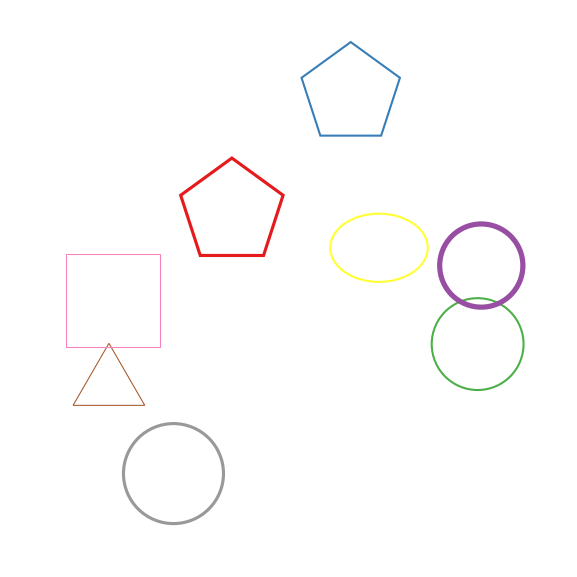[{"shape": "pentagon", "thickness": 1.5, "radius": 0.47, "center": [0.402, 0.632]}, {"shape": "pentagon", "thickness": 1, "radius": 0.45, "center": [0.607, 0.837]}, {"shape": "circle", "thickness": 1, "radius": 0.4, "center": [0.827, 0.403]}, {"shape": "circle", "thickness": 2.5, "radius": 0.36, "center": [0.833, 0.539]}, {"shape": "oval", "thickness": 1, "radius": 0.42, "center": [0.656, 0.57]}, {"shape": "triangle", "thickness": 0.5, "radius": 0.36, "center": [0.189, 0.333]}, {"shape": "square", "thickness": 0.5, "radius": 0.4, "center": [0.195, 0.478]}, {"shape": "circle", "thickness": 1.5, "radius": 0.43, "center": [0.3, 0.179]}]